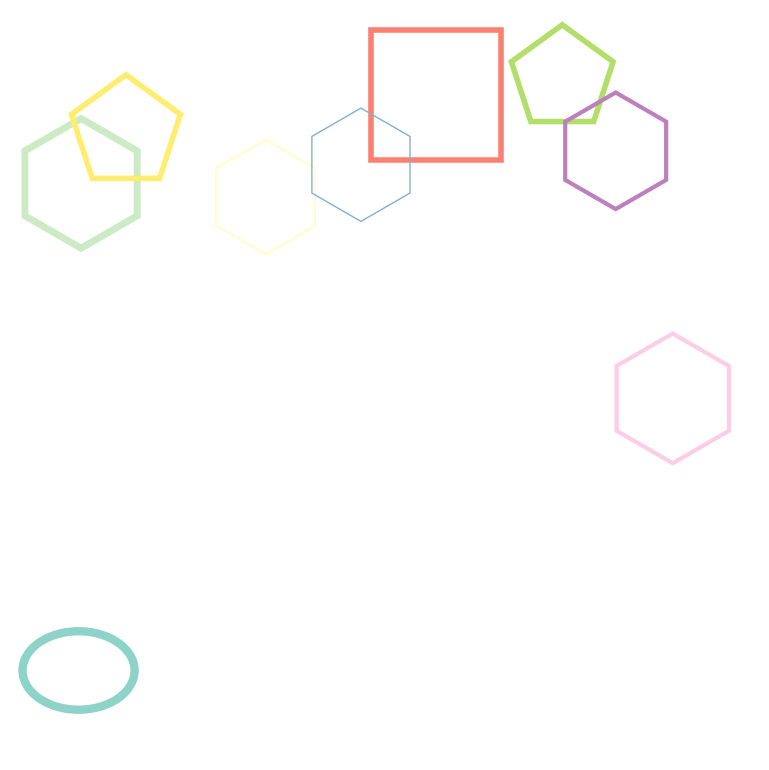[{"shape": "oval", "thickness": 3, "radius": 0.36, "center": [0.102, 0.129]}, {"shape": "hexagon", "thickness": 0.5, "radius": 0.37, "center": [0.345, 0.744]}, {"shape": "square", "thickness": 2, "radius": 0.42, "center": [0.566, 0.877]}, {"shape": "hexagon", "thickness": 0.5, "radius": 0.37, "center": [0.469, 0.786]}, {"shape": "pentagon", "thickness": 2, "radius": 0.35, "center": [0.73, 0.898]}, {"shape": "hexagon", "thickness": 1.5, "radius": 0.42, "center": [0.874, 0.483]}, {"shape": "hexagon", "thickness": 1.5, "radius": 0.38, "center": [0.8, 0.804]}, {"shape": "hexagon", "thickness": 2.5, "radius": 0.42, "center": [0.105, 0.762]}, {"shape": "pentagon", "thickness": 2, "radius": 0.37, "center": [0.164, 0.829]}]